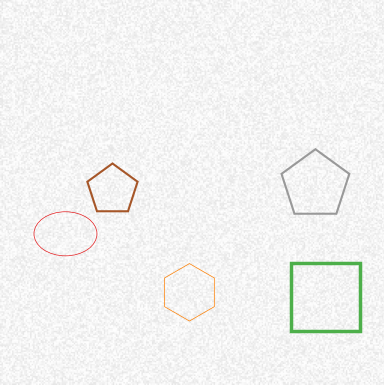[{"shape": "oval", "thickness": 0.5, "radius": 0.41, "center": [0.17, 0.393]}, {"shape": "square", "thickness": 2.5, "radius": 0.45, "center": [0.846, 0.228]}, {"shape": "hexagon", "thickness": 0.5, "radius": 0.37, "center": [0.492, 0.241]}, {"shape": "pentagon", "thickness": 1.5, "radius": 0.34, "center": [0.292, 0.507]}, {"shape": "pentagon", "thickness": 1.5, "radius": 0.46, "center": [0.819, 0.52]}]